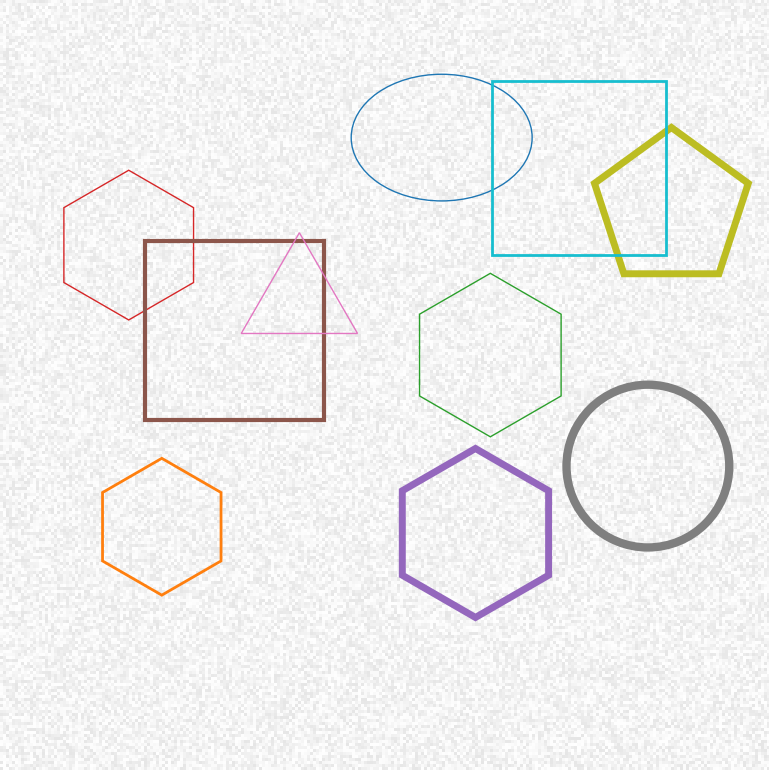[{"shape": "oval", "thickness": 0.5, "radius": 0.59, "center": [0.574, 0.821]}, {"shape": "hexagon", "thickness": 1, "radius": 0.44, "center": [0.21, 0.316]}, {"shape": "hexagon", "thickness": 0.5, "radius": 0.53, "center": [0.637, 0.539]}, {"shape": "hexagon", "thickness": 0.5, "radius": 0.49, "center": [0.167, 0.682]}, {"shape": "hexagon", "thickness": 2.5, "radius": 0.55, "center": [0.617, 0.308]}, {"shape": "square", "thickness": 1.5, "radius": 0.58, "center": [0.305, 0.571]}, {"shape": "triangle", "thickness": 0.5, "radius": 0.44, "center": [0.389, 0.611]}, {"shape": "circle", "thickness": 3, "radius": 0.53, "center": [0.841, 0.395]}, {"shape": "pentagon", "thickness": 2.5, "radius": 0.53, "center": [0.872, 0.729]}, {"shape": "square", "thickness": 1, "radius": 0.56, "center": [0.752, 0.782]}]